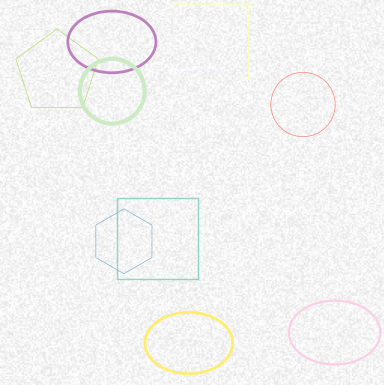[{"shape": "square", "thickness": 1, "radius": 0.53, "center": [0.408, 0.38]}, {"shape": "square", "thickness": 0.5, "radius": 0.49, "center": [0.547, 0.893]}, {"shape": "circle", "thickness": 0.5, "radius": 0.42, "center": [0.787, 0.729]}, {"shape": "hexagon", "thickness": 0.5, "radius": 0.42, "center": [0.322, 0.373]}, {"shape": "pentagon", "thickness": 0.5, "radius": 0.56, "center": [0.148, 0.812]}, {"shape": "oval", "thickness": 1.5, "radius": 0.59, "center": [0.869, 0.136]}, {"shape": "oval", "thickness": 2, "radius": 0.57, "center": [0.291, 0.891]}, {"shape": "circle", "thickness": 3, "radius": 0.42, "center": [0.292, 0.763]}, {"shape": "oval", "thickness": 2, "radius": 0.57, "center": [0.49, 0.109]}]